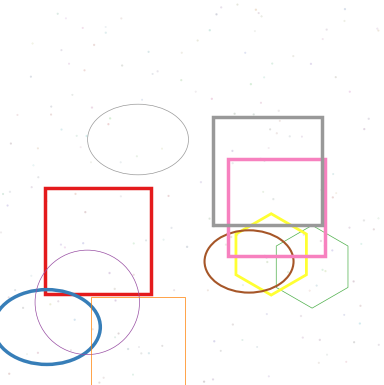[{"shape": "square", "thickness": 2.5, "radius": 0.69, "center": [0.254, 0.374]}, {"shape": "oval", "thickness": 2.5, "radius": 0.69, "center": [0.122, 0.151]}, {"shape": "hexagon", "thickness": 0.5, "radius": 0.54, "center": [0.811, 0.307]}, {"shape": "circle", "thickness": 0.5, "radius": 0.68, "center": [0.227, 0.215]}, {"shape": "square", "thickness": 0.5, "radius": 0.61, "center": [0.357, 0.107]}, {"shape": "hexagon", "thickness": 2, "radius": 0.53, "center": [0.704, 0.339]}, {"shape": "oval", "thickness": 1.5, "radius": 0.58, "center": [0.647, 0.321]}, {"shape": "square", "thickness": 2.5, "radius": 0.63, "center": [0.718, 0.461]}, {"shape": "square", "thickness": 2.5, "radius": 0.71, "center": [0.695, 0.556]}, {"shape": "oval", "thickness": 0.5, "radius": 0.66, "center": [0.359, 0.638]}]